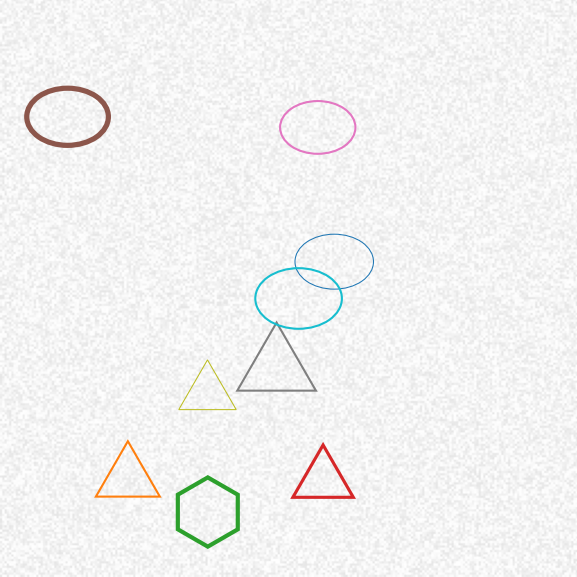[{"shape": "oval", "thickness": 0.5, "radius": 0.34, "center": [0.579, 0.546]}, {"shape": "triangle", "thickness": 1, "radius": 0.32, "center": [0.221, 0.171]}, {"shape": "hexagon", "thickness": 2, "radius": 0.3, "center": [0.36, 0.113]}, {"shape": "triangle", "thickness": 1.5, "radius": 0.3, "center": [0.559, 0.168]}, {"shape": "oval", "thickness": 2.5, "radius": 0.35, "center": [0.117, 0.797]}, {"shape": "oval", "thickness": 1, "radius": 0.33, "center": [0.55, 0.778]}, {"shape": "triangle", "thickness": 1, "radius": 0.39, "center": [0.479, 0.362]}, {"shape": "triangle", "thickness": 0.5, "radius": 0.29, "center": [0.359, 0.319]}, {"shape": "oval", "thickness": 1, "radius": 0.37, "center": [0.517, 0.482]}]